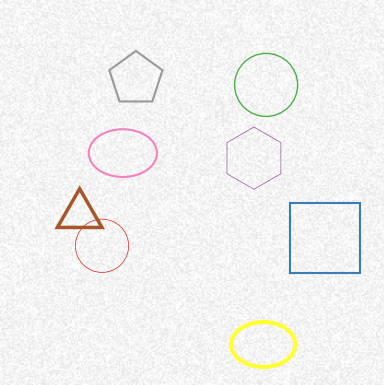[{"shape": "circle", "thickness": 0.5, "radius": 0.35, "center": [0.265, 0.362]}, {"shape": "square", "thickness": 1.5, "radius": 0.45, "center": [0.845, 0.383]}, {"shape": "circle", "thickness": 1, "radius": 0.41, "center": [0.691, 0.779]}, {"shape": "hexagon", "thickness": 0.5, "radius": 0.4, "center": [0.66, 0.589]}, {"shape": "oval", "thickness": 3, "radius": 0.42, "center": [0.684, 0.105]}, {"shape": "triangle", "thickness": 2.5, "radius": 0.33, "center": [0.207, 0.443]}, {"shape": "oval", "thickness": 1.5, "radius": 0.44, "center": [0.319, 0.602]}, {"shape": "pentagon", "thickness": 1.5, "radius": 0.36, "center": [0.353, 0.795]}]